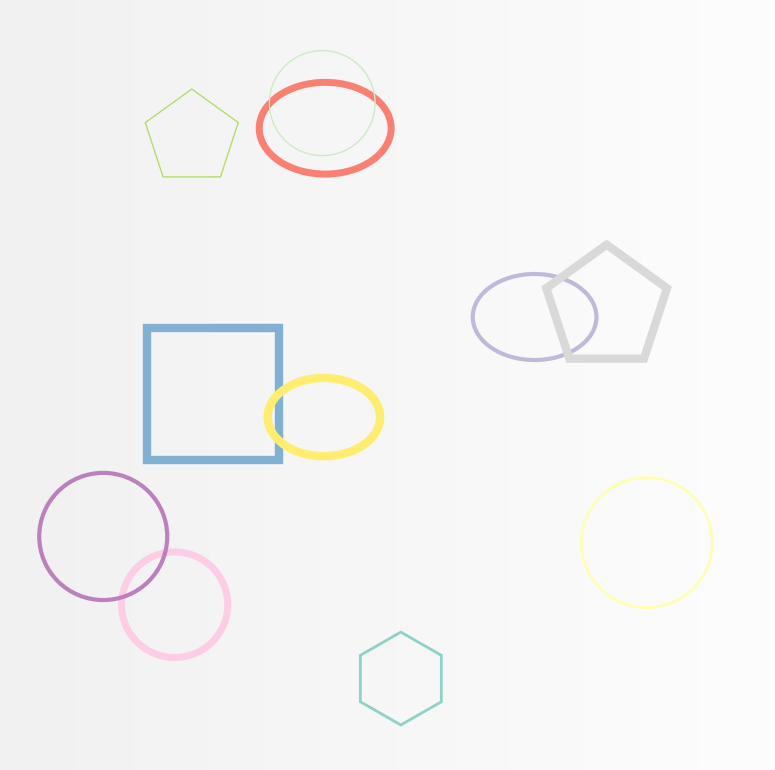[{"shape": "hexagon", "thickness": 1, "radius": 0.3, "center": [0.517, 0.119]}, {"shape": "circle", "thickness": 1, "radius": 0.42, "center": [0.835, 0.295]}, {"shape": "oval", "thickness": 1.5, "radius": 0.4, "center": [0.69, 0.588]}, {"shape": "oval", "thickness": 2.5, "radius": 0.43, "center": [0.42, 0.833]}, {"shape": "square", "thickness": 3, "radius": 0.43, "center": [0.275, 0.488]}, {"shape": "pentagon", "thickness": 0.5, "radius": 0.32, "center": [0.247, 0.821]}, {"shape": "circle", "thickness": 2.5, "radius": 0.34, "center": [0.225, 0.215]}, {"shape": "pentagon", "thickness": 3, "radius": 0.41, "center": [0.783, 0.6]}, {"shape": "circle", "thickness": 1.5, "radius": 0.41, "center": [0.133, 0.303]}, {"shape": "circle", "thickness": 0.5, "radius": 0.34, "center": [0.416, 0.866]}, {"shape": "oval", "thickness": 3, "radius": 0.36, "center": [0.418, 0.458]}]